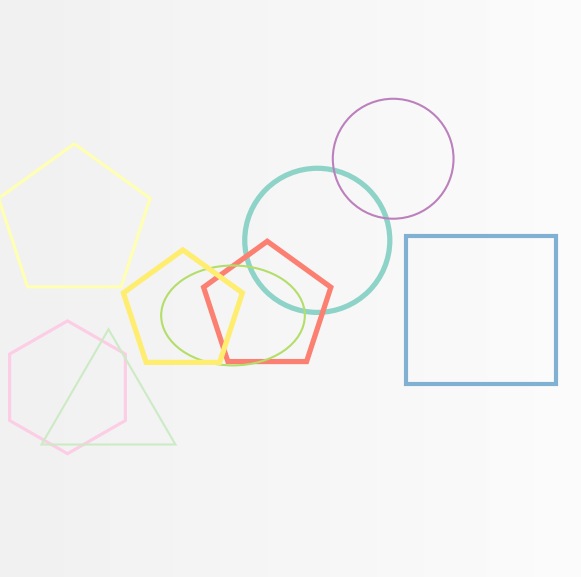[{"shape": "circle", "thickness": 2.5, "radius": 0.62, "center": [0.546, 0.583]}, {"shape": "pentagon", "thickness": 1.5, "radius": 0.68, "center": [0.128, 0.613]}, {"shape": "pentagon", "thickness": 2.5, "radius": 0.58, "center": [0.46, 0.466]}, {"shape": "square", "thickness": 2, "radius": 0.64, "center": [0.828, 0.462]}, {"shape": "oval", "thickness": 1, "radius": 0.62, "center": [0.401, 0.453]}, {"shape": "hexagon", "thickness": 1.5, "radius": 0.57, "center": [0.116, 0.328]}, {"shape": "circle", "thickness": 1, "radius": 0.52, "center": [0.676, 0.724]}, {"shape": "triangle", "thickness": 1, "radius": 0.67, "center": [0.187, 0.296]}, {"shape": "pentagon", "thickness": 2.5, "radius": 0.54, "center": [0.315, 0.459]}]